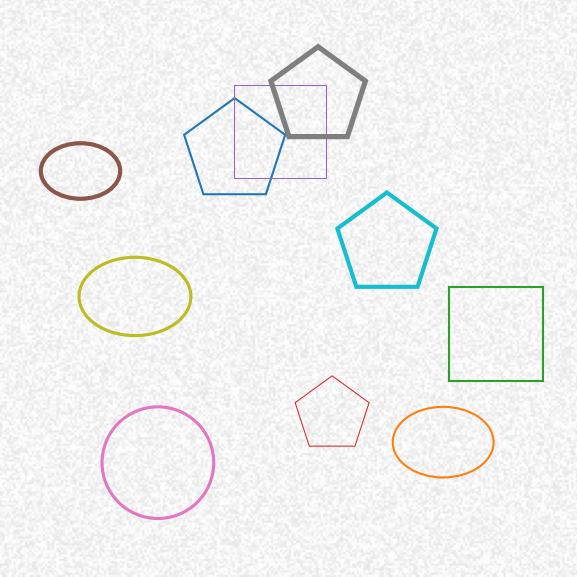[{"shape": "pentagon", "thickness": 1, "radius": 0.46, "center": [0.406, 0.737]}, {"shape": "oval", "thickness": 1, "radius": 0.44, "center": [0.767, 0.234]}, {"shape": "square", "thickness": 1, "radius": 0.41, "center": [0.859, 0.421]}, {"shape": "pentagon", "thickness": 0.5, "radius": 0.34, "center": [0.575, 0.281]}, {"shape": "square", "thickness": 0.5, "radius": 0.4, "center": [0.485, 0.772]}, {"shape": "oval", "thickness": 2, "radius": 0.34, "center": [0.139, 0.703]}, {"shape": "circle", "thickness": 1.5, "radius": 0.48, "center": [0.273, 0.198]}, {"shape": "pentagon", "thickness": 2.5, "radius": 0.43, "center": [0.551, 0.832]}, {"shape": "oval", "thickness": 1.5, "radius": 0.48, "center": [0.234, 0.486]}, {"shape": "pentagon", "thickness": 2, "radius": 0.45, "center": [0.67, 0.576]}]